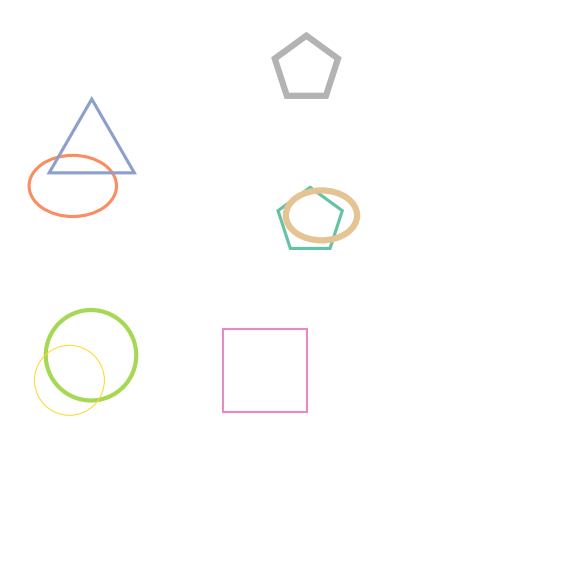[{"shape": "pentagon", "thickness": 1.5, "radius": 0.29, "center": [0.537, 0.616]}, {"shape": "oval", "thickness": 1.5, "radius": 0.38, "center": [0.126, 0.677]}, {"shape": "triangle", "thickness": 1.5, "radius": 0.43, "center": [0.159, 0.742]}, {"shape": "square", "thickness": 1, "radius": 0.36, "center": [0.459, 0.358]}, {"shape": "circle", "thickness": 2, "radius": 0.39, "center": [0.158, 0.384]}, {"shape": "circle", "thickness": 0.5, "radius": 0.3, "center": [0.12, 0.341]}, {"shape": "oval", "thickness": 3, "radius": 0.31, "center": [0.557, 0.626]}, {"shape": "pentagon", "thickness": 3, "radius": 0.29, "center": [0.531, 0.88]}]